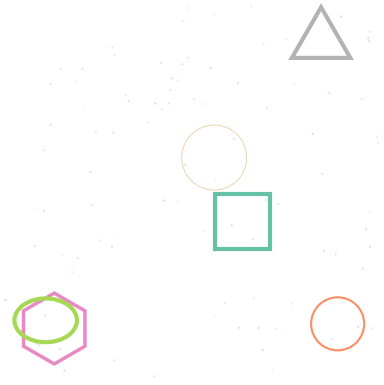[{"shape": "square", "thickness": 3, "radius": 0.36, "center": [0.63, 0.426]}, {"shape": "circle", "thickness": 1.5, "radius": 0.34, "center": [0.877, 0.159]}, {"shape": "hexagon", "thickness": 2.5, "radius": 0.46, "center": [0.141, 0.147]}, {"shape": "oval", "thickness": 3, "radius": 0.41, "center": [0.119, 0.168]}, {"shape": "circle", "thickness": 0.5, "radius": 0.42, "center": [0.556, 0.591]}, {"shape": "triangle", "thickness": 3, "radius": 0.44, "center": [0.834, 0.893]}]